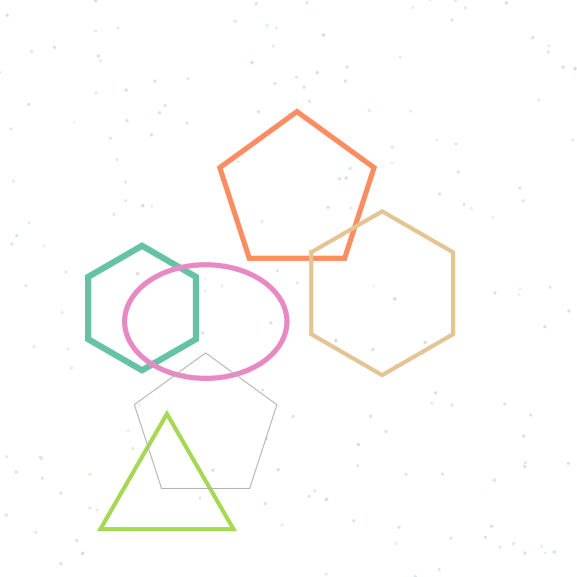[{"shape": "hexagon", "thickness": 3, "radius": 0.54, "center": [0.246, 0.466]}, {"shape": "pentagon", "thickness": 2.5, "radius": 0.7, "center": [0.514, 0.665]}, {"shape": "oval", "thickness": 2.5, "radius": 0.7, "center": [0.356, 0.442]}, {"shape": "triangle", "thickness": 2, "radius": 0.67, "center": [0.289, 0.149]}, {"shape": "hexagon", "thickness": 2, "radius": 0.71, "center": [0.662, 0.491]}, {"shape": "pentagon", "thickness": 0.5, "radius": 0.65, "center": [0.356, 0.258]}]